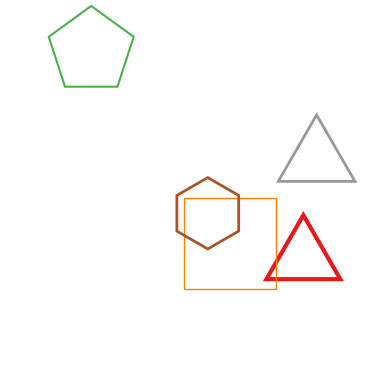[{"shape": "triangle", "thickness": 3, "radius": 0.55, "center": [0.788, 0.33]}, {"shape": "pentagon", "thickness": 1.5, "radius": 0.58, "center": [0.237, 0.869]}, {"shape": "square", "thickness": 1, "radius": 0.59, "center": [0.597, 0.367]}, {"shape": "hexagon", "thickness": 2, "radius": 0.46, "center": [0.54, 0.446]}, {"shape": "triangle", "thickness": 2, "radius": 0.57, "center": [0.822, 0.586]}]